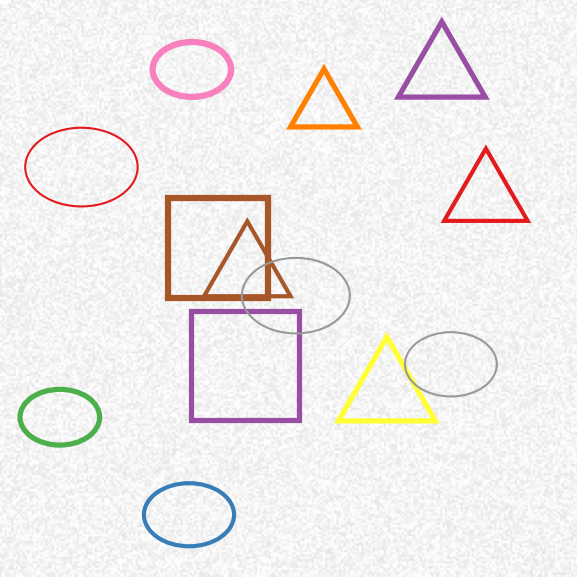[{"shape": "triangle", "thickness": 2, "radius": 0.42, "center": [0.841, 0.658]}, {"shape": "oval", "thickness": 1, "radius": 0.49, "center": [0.141, 0.71]}, {"shape": "oval", "thickness": 2, "radius": 0.39, "center": [0.327, 0.108]}, {"shape": "oval", "thickness": 2.5, "radius": 0.34, "center": [0.104, 0.277]}, {"shape": "triangle", "thickness": 2.5, "radius": 0.43, "center": [0.765, 0.874]}, {"shape": "square", "thickness": 2.5, "radius": 0.47, "center": [0.424, 0.366]}, {"shape": "triangle", "thickness": 2.5, "radius": 0.33, "center": [0.561, 0.813]}, {"shape": "triangle", "thickness": 2.5, "radius": 0.48, "center": [0.67, 0.319]}, {"shape": "triangle", "thickness": 2, "radius": 0.43, "center": [0.428, 0.529]}, {"shape": "square", "thickness": 3, "radius": 0.43, "center": [0.378, 0.57]}, {"shape": "oval", "thickness": 3, "radius": 0.34, "center": [0.332, 0.879]}, {"shape": "oval", "thickness": 1, "radius": 0.4, "center": [0.781, 0.368]}, {"shape": "oval", "thickness": 1, "radius": 0.47, "center": [0.512, 0.487]}]